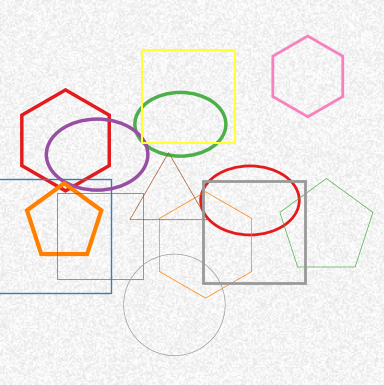[{"shape": "hexagon", "thickness": 2.5, "radius": 0.66, "center": [0.17, 0.635]}, {"shape": "oval", "thickness": 2, "radius": 0.64, "center": [0.649, 0.479]}, {"shape": "square", "thickness": 1, "radius": 0.75, "center": [0.139, 0.387]}, {"shape": "pentagon", "thickness": 0.5, "radius": 0.64, "center": [0.848, 0.409]}, {"shape": "oval", "thickness": 2.5, "radius": 0.59, "center": [0.469, 0.677]}, {"shape": "oval", "thickness": 2.5, "radius": 0.66, "center": [0.252, 0.598]}, {"shape": "pentagon", "thickness": 3, "radius": 0.51, "center": [0.167, 0.422]}, {"shape": "hexagon", "thickness": 0.5, "radius": 0.69, "center": [0.534, 0.364]}, {"shape": "square", "thickness": 1.5, "radius": 0.61, "center": [0.491, 0.749]}, {"shape": "triangle", "thickness": 0.5, "radius": 0.58, "center": [0.438, 0.487]}, {"shape": "square", "thickness": 0.5, "radius": 0.55, "center": [0.26, 0.387]}, {"shape": "hexagon", "thickness": 2, "radius": 0.52, "center": [0.799, 0.802]}, {"shape": "circle", "thickness": 0.5, "radius": 0.66, "center": [0.453, 0.208]}, {"shape": "square", "thickness": 2, "radius": 0.66, "center": [0.659, 0.398]}]